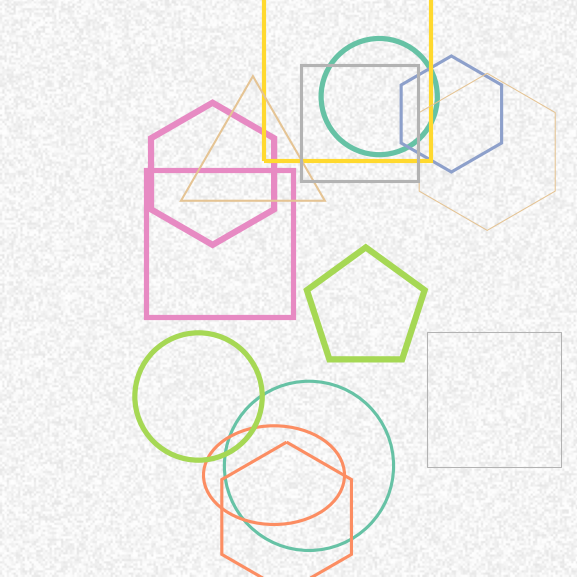[{"shape": "circle", "thickness": 2.5, "radius": 0.5, "center": [0.657, 0.832]}, {"shape": "circle", "thickness": 1.5, "radius": 0.73, "center": [0.535, 0.192]}, {"shape": "hexagon", "thickness": 1.5, "radius": 0.65, "center": [0.496, 0.104]}, {"shape": "oval", "thickness": 1.5, "radius": 0.61, "center": [0.474, 0.176]}, {"shape": "hexagon", "thickness": 1.5, "radius": 0.5, "center": [0.782, 0.802]}, {"shape": "hexagon", "thickness": 3, "radius": 0.62, "center": [0.368, 0.698]}, {"shape": "square", "thickness": 2.5, "radius": 0.63, "center": [0.38, 0.577]}, {"shape": "pentagon", "thickness": 3, "radius": 0.54, "center": [0.633, 0.464]}, {"shape": "circle", "thickness": 2.5, "radius": 0.55, "center": [0.344, 0.313]}, {"shape": "square", "thickness": 2, "radius": 0.72, "center": [0.601, 0.864]}, {"shape": "hexagon", "thickness": 0.5, "radius": 0.68, "center": [0.844, 0.736]}, {"shape": "triangle", "thickness": 1, "radius": 0.72, "center": [0.438, 0.723]}, {"shape": "square", "thickness": 1.5, "radius": 0.51, "center": [0.623, 0.786]}, {"shape": "square", "thickness": 0.5, "radius": 0.58, "center": [0.855, 0.308]}]